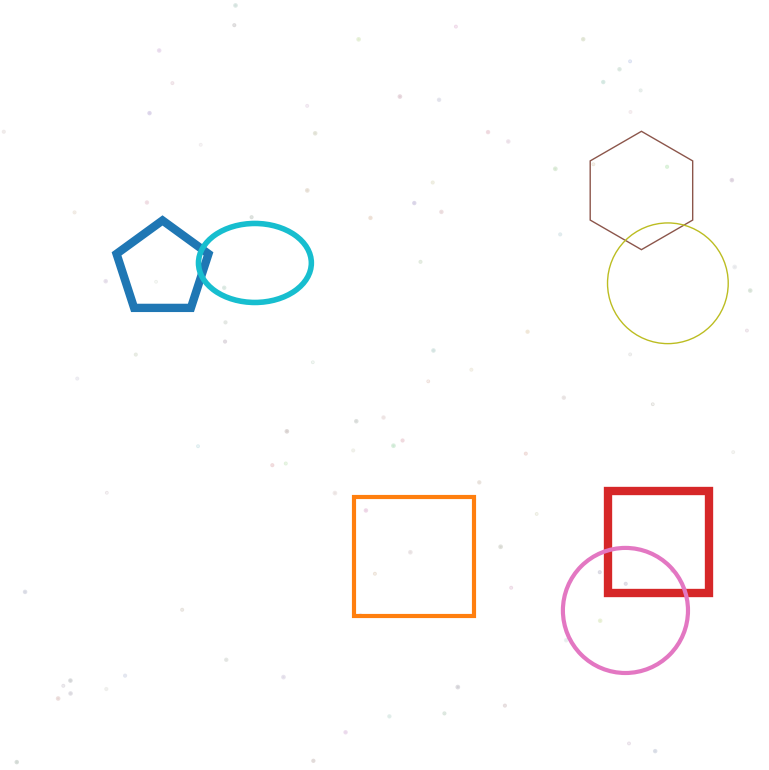[{"shape": "pentagon", "thickness": 3, "radius": 0.31, "center": [0.211, 0.651]}, {"shape": "square", "thickness": 1.5, "radius": 0.39, "center": [0.538, 0.277]}, {"shape": "square", "thickness": 3, "radius": 0.33, "center": [0.855, 0.296]}, {"shape": "hexagon", "thickness": 0.5, "radius": 0.38, "center": [0.833, 0.753]}, {"shape": "circle", "thickness": 1.5, "radius": 0.41, "center": [0.812, 0.207]}, {"shape": "circle", "thickness": 0.5, "radius": 0.39, "center": [0.867, 0.632]}, {"shape": "oval", "thickness": 2, "radius": 0.37, "center": [0.331, 0.658]}]